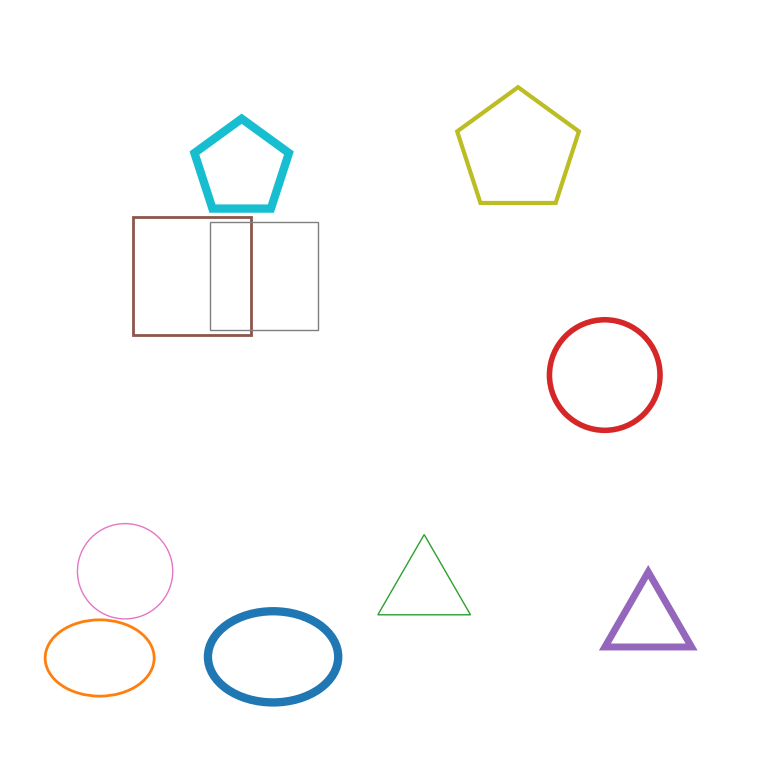[{"shape": "oval", "thickness": 3, "radius": 0.42, "center": [0.355, 0.147]}, {"shape": "oval", "thickness": 1, "radius": 0.35, "center": [0.129, 0.145]}, {"shape": "triangle", "thickness": 0.5, "radius": 0.35, "center": [0.551, 0.236]}, {"shape": "circle", "thickness": 2, "radius": 0.36, "center": [0.785, 0.513]}, {"shape": "triangle", "thickness": 2.5, "radius": 0.32, "center": [0.842, 0.192]}, {"shape": "square", "thickness": 1, "radius": 0.38, "center": [0.25, 0.641]}, {"shape": "circle", "thickness": 0.5, "radius": 0.31, "center": [0.162, 0.258]}, {"shape": "square", "thickness": 0.5, "radius": 0.35, "center": [0.343, 0.641]}, {"shape": "pentagon", "thickness": 1.5, "radius": 0.42, "center": [0.673, 0.804]}, {"shape": "pentagon", "thickness": 3, "radius": 0.32, "center": [0.314, 0.781]}]